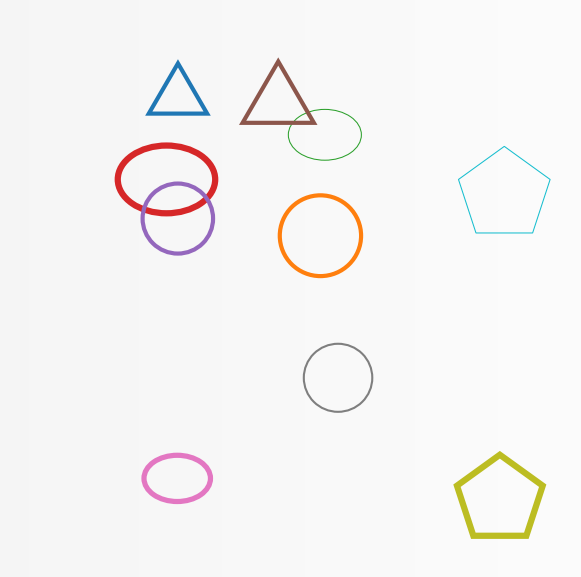[{"shape": "triangle", "thickness": 2, "radius": 0.29, "center": [0.306, 0.831]}, {"shape": "circle", "thickness": 2, "radius": 0.35, "center": [0.551, 0.591]}, {"shape": "oval", "thickness": 0.5, "radius": 0.31, "center": [0.559, 0.766]}, {"shape": "oval", "thickness": 3, "radius": 0.42, "center": [0.286, 0.688]}, {"shape": "circle", "thickness": 2, "radius": 0.3, "center": [0.306, 0.621]}, {"shape": "triangle", "thickness": 2, "radius": 0.35, "center": [0.479, 0.822]}, {"shape": "oval", "thickness": 2.5, "radius": 0.29, "center": [0.305, 0.171]}, {"shape": "circle", "thickness": 1, "radius": 0.29, "center": [0.582, 0.345]}, {"shape": "pentagon", "thickness": 3, "radius": 0.39, "center": [0.86, 0.134]}, {"shape": "pentagon", "thickness": 0.5, "radius": 0.41, "center": [0.868, 0.663]}]